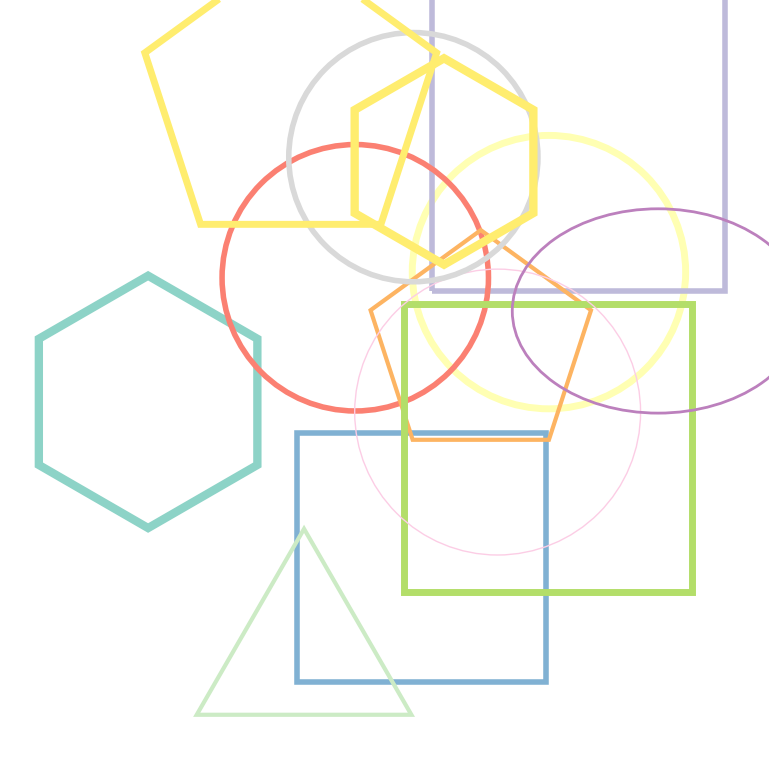[{"shape": "hexagon", "thickness": 3, "radius": 0.82, "center": [0.192, 0.478]}, {"shape": "circle", "thickness": 2.5, "radius": 0.89, "center": [0.713, 0.647]}, {"shape": "square", "thickness": 2, "radius": 0.95, "center": [0.751, 0.812]}, {"shape": "circle", "thickness": 2, "radius": 0.86, "center": [0.461, 0.639]}, {"shape": "square", "thickness": 2, "radius": 0.81, "center": [0.547, 0.276]}, {"shape": "pentagon", "thickness": 1.5, "radius": 0.75, "center": [0.624, 0.551]}, {"shape": "square", "thickness": 2.5, "radius": 0.94, "center": [0.712, 0.418]}, {"shape": "circle", "thickness": 0.5, "radius": 0.93, "center": [0.646, 0.465]}, {"shape": "circle", "thickness": 2, "radius": 0.81, "center": [0.537, 0.796]}, {"shape": "oval", "thickness": 1, "radius": 0.95, "center": [0.855, 0.596]}, {"shape": "triangle", "thickness": 1.5, "radius": 0.8, "center": [0.395, 0.152]}, {"shape": "hexagon", "thickness": 3, "radius": 0.67, "center": [0.577, 0.79]}, {"shape": "pentagon", "thickness": 2.5, "radius": 1.0, "center": [0.378, 0.87]}]